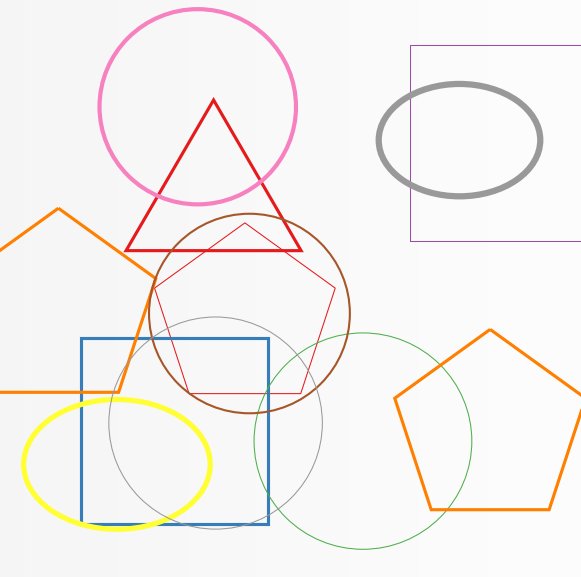[{"shape": "triangle", "thickness": 1.5, "radius": 0.87, "center": [0.367, 0.652]}, {"shape": "pentagon", "thickness": 0.5, "radius": 0.82, "center": [0.421, 0.45]}, {"shape": "square", "thickness": 1.5, "radius": 0.8, "center": [0.3, 0.253]}, {"shape": "circle", "thickness": 0.5, "radius": 0.94, "center": [0.624, 0.235]}, {"shape": "square", "thickness": 0.5, "radius": 0.85, "center": [0.875, 0.752]}, {"shape": "pentagon", "thickness": 1.5, "radius": 0.88, "center": [0.1, 0.462]}, {"shape": "pentagon", "thickness": 1.5, "radius": 0.86, "center": [0.843, 0.256]}, {"shape": "oval", "thickness": 2.5, "radius": 0.8, "center": [0.201, 0.195]}, {"shape": "circle", "thickness": 1, "radius": 0.86, "center": [0.429, 0.456]}, {"shape": "circle", "thickness": 2, "radius": 0.85, "center": [0.34, 0.814]}, {"shape": "circle", "thickness": 0.5, "radius": 0.92, "center": [0.371, 0.267]}, {"shape": "oval", "thickness": 3, "radius": 0.69, "center": [0.791, 0.756]}]